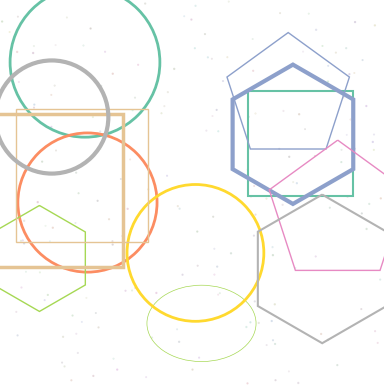[{"shape": "square", "thickness": 1.5, "radius": 0.68, "center": [0.782, 0.627]}, {"shape": "circle", "thickness": 2, "radius": 0.97, "center": [0.221, 0.838]}, {"shape": "circle", "thickness": 2, "radius": 0.9, "center": [0.227, 0.474]}, {"shape": "hexagon", "thickness": 3, "radius": 0.9, "center": [0.761, 0.651]}, {"shape": "pentagon", "thickness": 1, "radius": 0.84, "center": [0.749, 0.748]}, {"shape": "pentagon", "thickness": 1, "radius": 0.94, "center": [0.877, 0.449]}, {"shape": "hexagon", "thickness": 1, "radius": 0.69, "center": [0.102, 0.329]}, {"shape": "oval", "thickness": 0.5, "radius": 0.71, "center": [0.523, 0.16]}, {"shape": "circle", "thickness": 2, "radius": 0.89, "center": [0.508, 0.343]}, {"shape": "square", "thickness": 1, "radius": 0.86, "center": [0.213, 0.544]}, {"shape": "square", "thickness": 2.5, "radius": 1.0, "center": [0.12, 0.505]}, {"shape": "hexagon", "thickness": 1.5, "radius": 0.97, "center": [0.837, 0.302]}, {"shape": "circle", "thickness": 3, "radius": 0.73, "center": [0.134, 0.696]}]